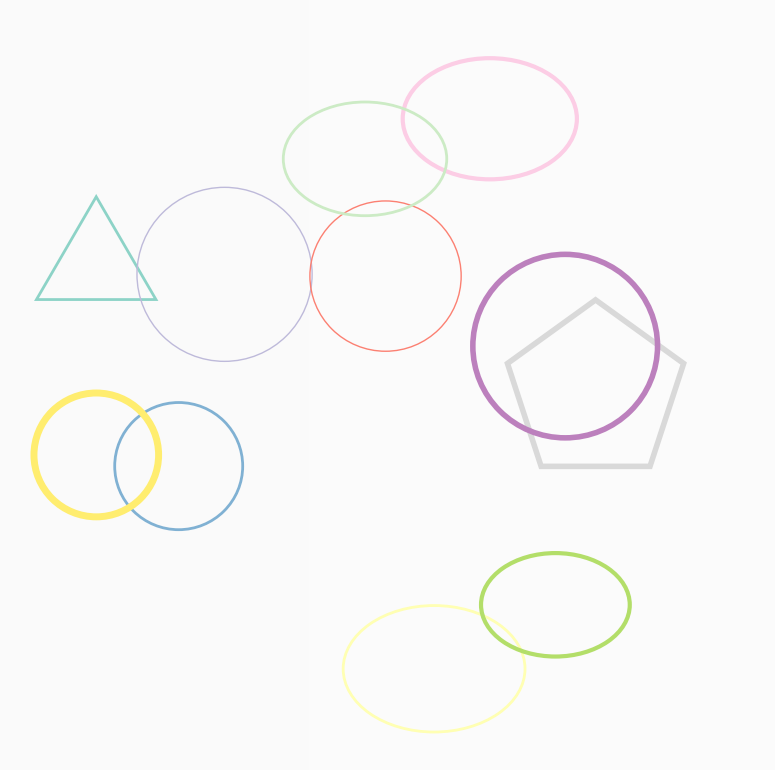[{"shape": "triangle", "thickness": 1, "radius": 0.45, "center": [0.124, 0.655]}, {"shape": "oval", "thickness": 1, "radius": 0.59, "center": [0.56, 0.131]}, {"shape": "circle", "thickness": 0.5, "radius": 0.56, "center": [0.29, 0.644]}, {"shape": "circle", "thickness": 0.5, "radius": 0.49, "center": [0.497, 0.641]}, {"shape": "circle", "thickness": 1, "radius": 0.41, "center": [0.231, 0.395]}, {"shape": "oval", "thickness": 1.5, "radius": 0.48, "center": [0.717, 0.215]}, {"shape": "oval", "thickness": 1.5, "radius": 0.56, "center": [0.632, 0.846]}, {"shape": "pentagon", "thickness": 2, "radius": 0.6, "center": [0.768, 0.491]}, {"shape": "circle", "thickness": 2, "radius": 0.6, "center": [0.729, 0.551]}, {"shape": "oval", "thickness": 1, "radius": 0.53, "center": [0.471, 0.794]}, {"shape": "circle", "thickness": 2.5, "radius": 0.4, "center": [0.124, 0.409]}]